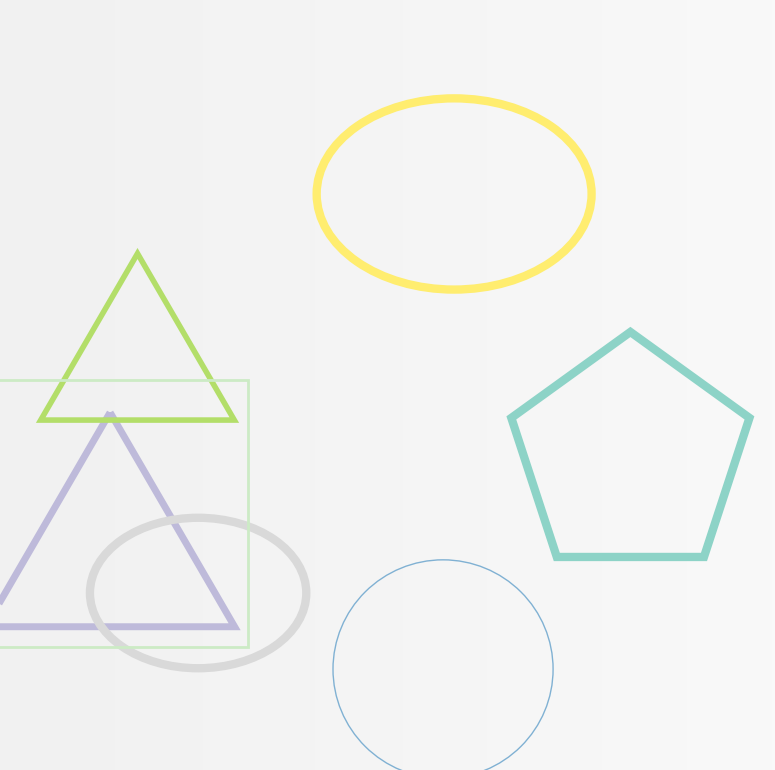[{"shape": "pentagon", "thickness": 3, "radius": 0.81, "center": [0.813, 0.407]}, {"shape": "triangle", "thickness": 2.5, "radius": 0.93, "center": [0.142, 0.279]}, {"shape": "circle", "thickness": 0.5, "radius": 0.71, "center": [0.572, 0.131]}, {"shape": "triangle", "thickness": 2, "radius": 0.72, "center": [0.177, 0.527]}, {"shape": "oval", "thickness": 3, "radius": 0.7, "center": [0.256, 0.23]}, {"shape": "square", "thickness": 1, "radius": 0.87, "center": [0.146, 0.333]}, {"shape": "oval", "thickness": 3, "radius": 0.89, "center": [0.586, 0.748]}]